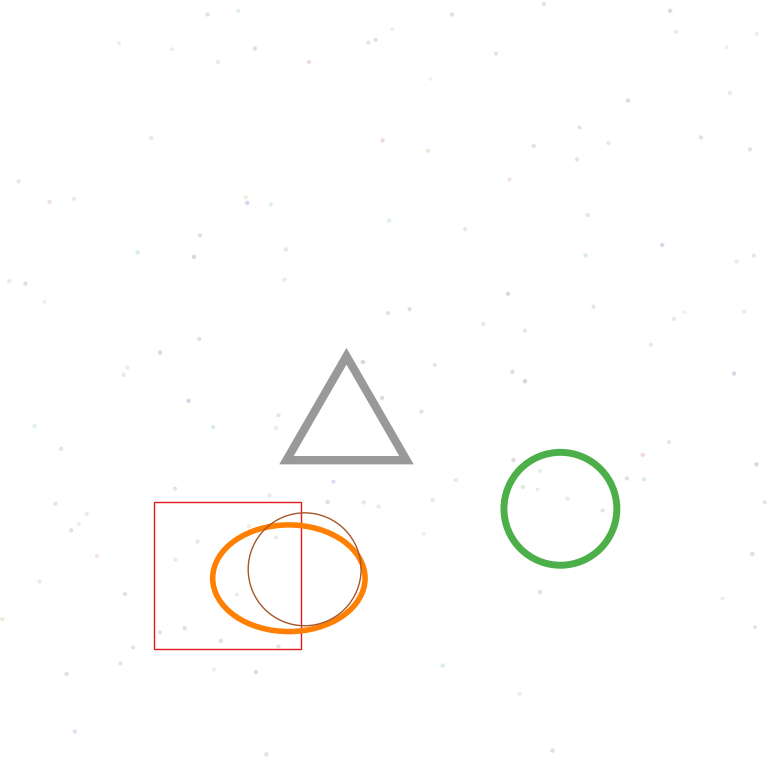[{"shape": "square", "thickness": 0.5, "radius": 0.48, "center": [0.295, 0.253]}, {"shape": "circle", "thickness": 2.5, "radius": 0.37, "center": [0.728, 0.339]}, {"shape": "oval", "thickness": 2, "radius": 0.49, "center": [0.375, 0.249]}, {"shape": "circle", "thickness": 0.5, "radius": 0.37, "center": [0.396, 0.261]}, {"shape": "triangle", "thickness": 3, "radius": 0.45, "center": [0.45, 0.447]}]